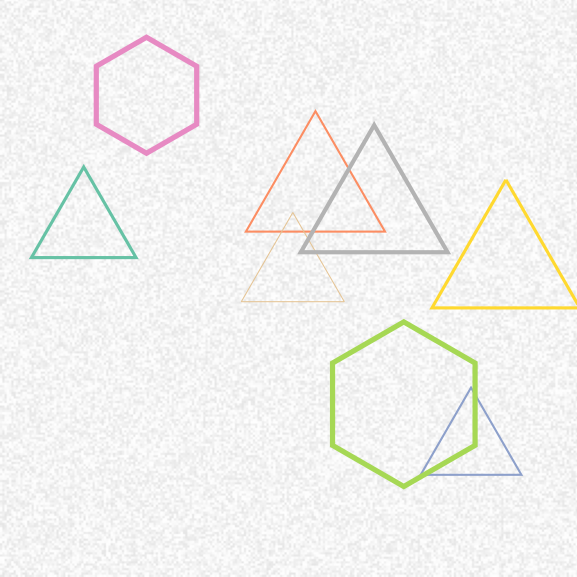[{"shape": "triangle", "thickness": 1.5, "radius": 0.52, "center": [0.145, 0.605]}, {"shape": "triangle", "thickness": 1, "radius": 0.7, "center": [0.546, 0.668]}, {"shape": "triangle", "thickness": 1, "radius": 0.5, "center": [0.816, 0.227]}, {"shape": "hexagon", "thickness": 2.5, "radius": 0.5, "center": [0.254, 0.834]}, {"shape": "hexagon", "thickness": 2.5, "radius": 0.71, "center": [0.699, 0.299]}, {"shape": "triangle", "thickness": 1.5, "radius": 0.74, "center": [0.876, 0.54]}, {"shape": "triangle", "thickness": 0.5, "radius": 0.51, "center": [0.507, 0.528]}, {"shape": "triangle", "thickness": 2, "radius": 0.73, "center": [0.648, 0.636]}]